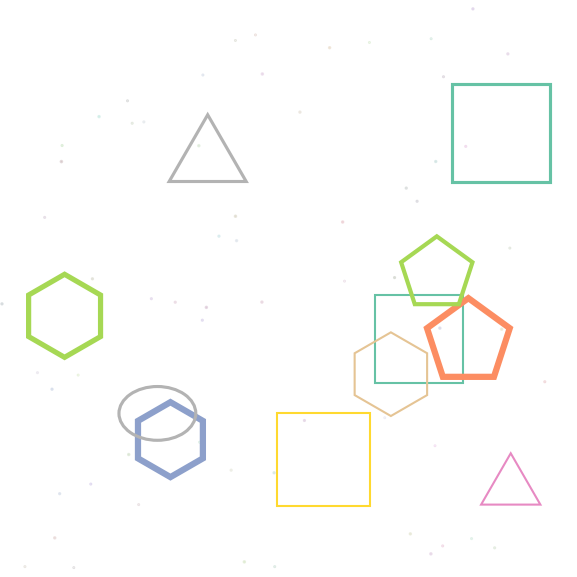[{"shape": "square", "thickness": 1, "radius": 0.38, "center": [0.725, 0.412]}, {"shape": "square", "thickness": 1.5, "radius": 0.43, "center": [0.868, 0.768]}, {"shape": "pentagon", "thickness": 3, "radius": 0.38, "center": [0.811, 0.408]}, {"shape": "hexagon", "thickness": 3, "radius": 0.32, "center": [0.295, 0.238]}, {"shape": "triangle", "thickness": 1, "radius": 0.3, "center": [0.884, 0.155]}, {"shape": "hexagon", "thickness": 2.5, "radius": 0.36, "center": [0.112, 0.452]}, {"shape": "pentagon", "thickness": 2, "radius": 0.32, "center": [0.756, 0.525]}, {"shape": "square", "thickness": 1, "radius": 0.4, "center": [0.56, 0.204]}, {"shape": "hexagon", "thickness": 1, "radius": 0.36, "center": [0.677, 0.351]}, {"shape": "triangle", "thickness": 1.5, "radius": 0.39, "center": [0.36, 0.723]}, {"shape": "oval", "thickness": 1.5, "radius": 0.33, "center": [0.273, 0.283]}]